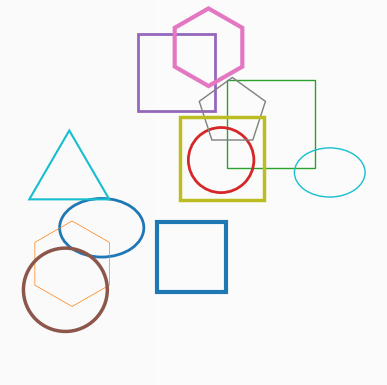[{"shape": "oval", "thickness": 2, "radius": 0.54, "center": [0.263, 0.408]}, {"shape": "square", "thickness": 3, "radius": 0.45, "center": [0.494, 0.332]}, {"shape": "hexagon", "thickness": 0.5, "radius": 0.56, "center": [0.186, 0.315]}, {"shape": "square", "thickness": 1, "radius": 0.57, "center": [0.699, 0.678]}, {"shape": "circle", "thickness": 2, "radius": 0.42, "center": [0.571, 0.584]}, {"shape": "square", "thickness": 2, "radius": 0.5, "center": [0.456, 0.812]}, {"shape": "circle", "thickness": 2.5, "radius": 0.54, "center": [0.169, 0.247]}, {"shape": "hexagon", "thickness": 3, "radius": 0.5, "center": [0.538, 0.877]}, {"shape": "pentagon", "thickness": 1, "radius": 0.45, "center": [0.6, 0.709]}, {"shape": "square", "thickness": 2.5, "radius": 0.54, "center": [0.574, 0.589]}, {"shape": "oval", "thickness": 1, "radius": 0.46, "center": [0.851, 0.552]}, {"shape": "triangle", "thickness": 1.5, "radius": 0.6, "center": [0.179, 0.542]}]